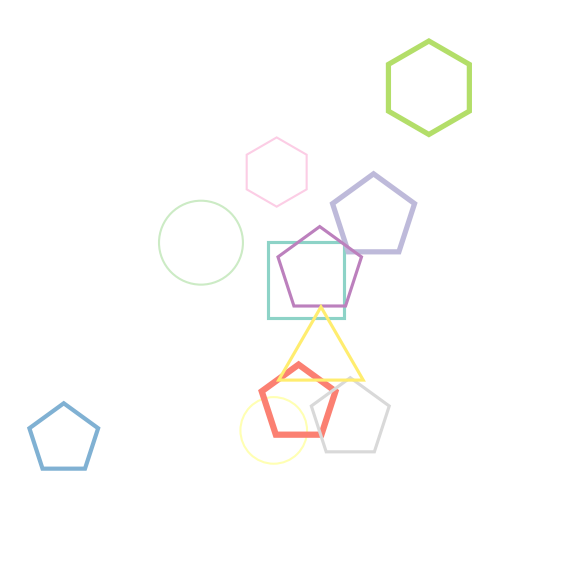[{"shape": "square", "thickness": 1.5, "radius": 0.33, "center": [0.53, 0.514]}, {"shape": "circle", "thickness": 1, "radius": 0.29, "center": [0.474, 0.254]}, {"shape": "pentagon", "thickness": 2.5, "radius": 0.37, "center": [0.647, 0.623]}, {"shape": "pentagon", "thickness": 3, "radius": 0.34, "center": [0.517, 0.301]}, {"shape": "pentagon", "thickness": 2, "radius": 0.31, "center": [0.11, 0.238]}, {"shape": "hexagon", "thickness": 2.5, "radius": 0.4, "center": [0.743, 0.847]}, {"shape": "hexagon", "thickness": 1, "radius": 0.3, "center": [0.479, 0.701]}, {"shape": "pentagon", "thickness": 1.5, "radius": 0.35, "center": [0.607, 0.274]}, {"shape": "pentagon", "thickness": 1.5, "radius": 0.38, "center": [0.554, 0.531]}, {"shape": "circle", "thickness": 1, "radius": 0.36, "center": [0.348, 0.579]}, {"shape": "triangle", "thickness": 1.5, "radius": 0.42, "center": [0.556, 0.383]}]